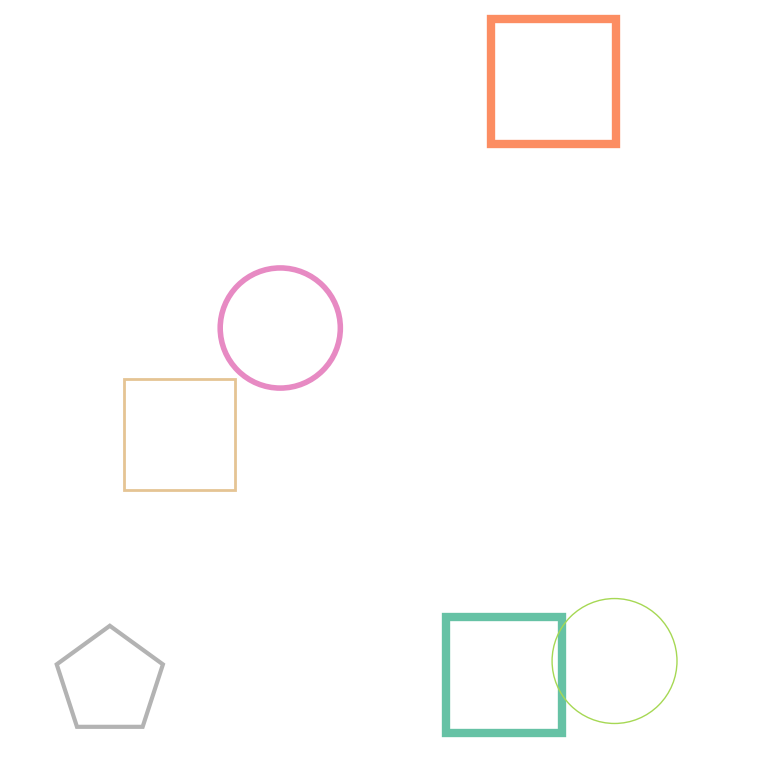[{"shape": "square", "thickness": 3, "radius": 0.38, "center": [0.654, 0.124]}, {"shape": "square", "thickness": 3, "radius": 0.41, "center": [0.719, 0.894]}, {"shape": "circle", "thickness": 2, "radius": 0.39, "center": [0.364, 0.574]}, {"shape": "circle", "thickness": 0.5, "radius": 0.41, "center": [0.798, 0.142]}, {"shape": "square", "thickness": 1, "radius": 0.36, "center": [0.233, 0.436]}, {"shape": "pentagon", "thickness": 1.5, "radius": 0.36, "center": [0.143, 0.115]}]